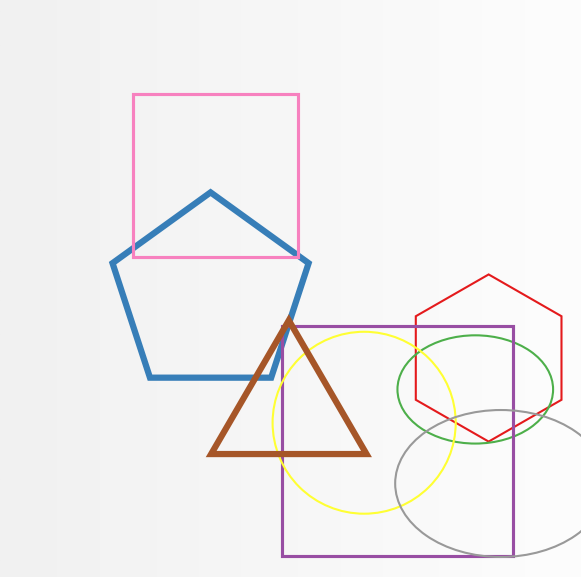[{"shape": "hexagon", "thickness": 1, "radius": 0.72, "center": [0.841, 0.379]}, {"shape": "pentagon", "thickness": 3, "radius": 0.89, "center": [0.362, 0.489]}, {"shape": "oval", "thickness": 1, "radius": 0.67, "center": [0.818, 0.325]}, {"shape": "square", "thickness": 1.5, "radius": 0.99, "center": [0.684, 0.235]}, {"shape": "circle", "thickness": 1, "radius": 0.79, "center": [0.627, 0.267]}, {"shape": "triangle", "thickness": 3, "radius": 0.77, "center": [0.497, 0.29]}, {"shape": "square", "thickness": 1.5, "radius": 0.71, "center": [0.371, 0.695]}, {"shape": "oval", "thickness": 1, "radius": 0.91, "center": [0.862, 0.162]}]